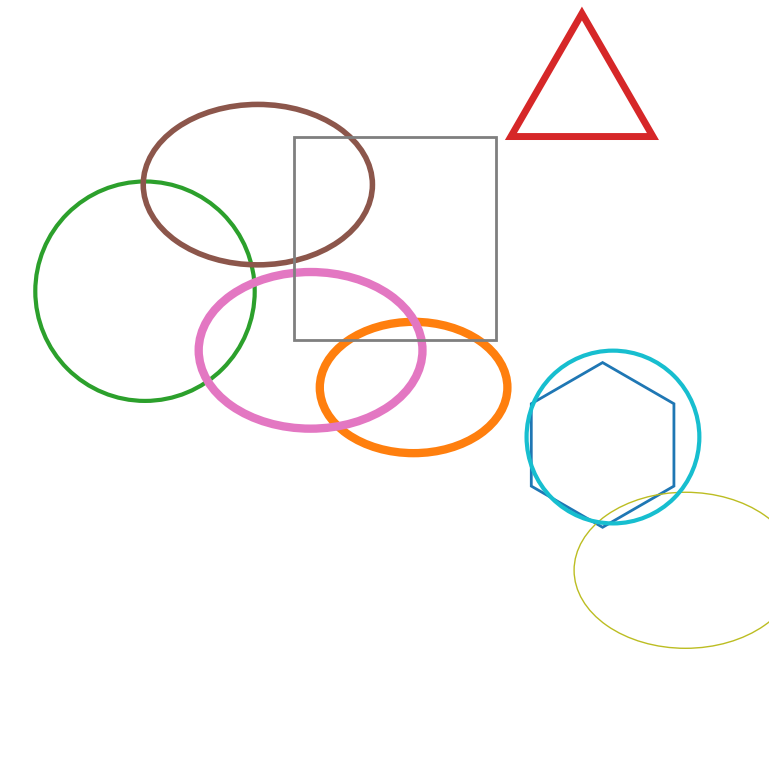[{"shape": "hexagon", "thickness": 1, "radius": 0.53, "center": [0.783, 0.422]}, {"shape": "oval", "thickness": 3, "radius": 0.61, "center": [0.537, 0.497]}, {"shape": "circle", "thickness": 1.5, "radius": 0.71, "center": [0.188, 0.622]}, {"shape": "triangle", "thickness": 2.5, "radius": 0.53, "center": [0.756, 0.876]}, {"shape": "oval", "thickness": 2, "radius": 0.74, "center": [0.335, 0.76]}, {"shape": "oval", "thickness": 3, "radius": 0.73, "center": [0.403, 0.545]}, {"shape": "square", "thickness": 1, "radius": 0.66, "center": [0.513, 0.69]}, {"shape": "oval", "thickness": 0.5, "radius": 0.72, "center": [0.89, 0.259]}, {"shape": "circle", "thickness": 1.5, "radius": 0.56, "center": [0.796, 0.432]}]